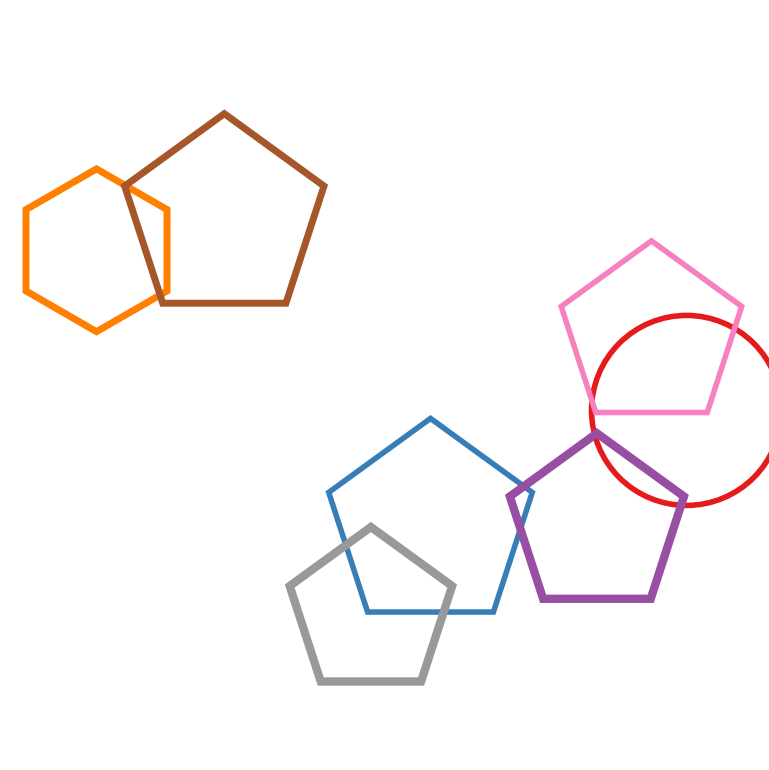[{"shape": "circle", "thickness": 2, "radius": 0.62, "center": [0.892, 0.467]}, {"shape": "pentagon", "thickness": 2, "radius": 0.69, "center": [0.559, 0.318]}, {"shape": "pentagon", "thickness": 3, "radius": 0.59, "center": [0.775, 0.319]}, {"shape": "hexagon", "thickness": 2.5, "radius": 0.53, "center": [0.125, 0.675]}, {"shape": "pentagon", "thickness": 2.5, "radius": 0.68, "center": [0.291, 0.716]}, {"shape": "pentagon", "thickness": 2, "radius": 0.62, "center": [0.846, 0.564]}, {"shape": "pentagon", "thickness": 3, "radius": 0.55, "center": [0.482, 0.205]}]